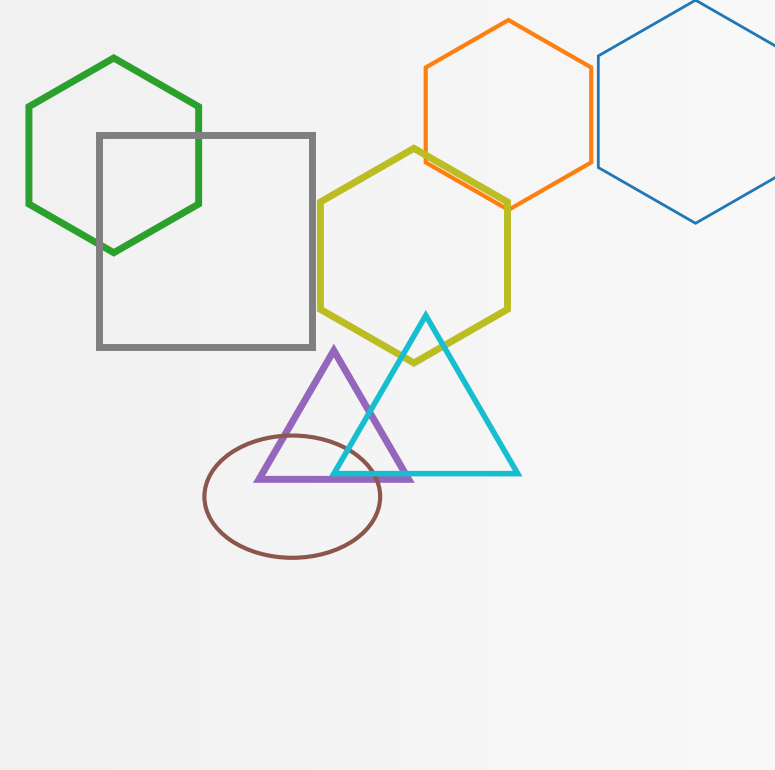[{"shape": "hexagon", "thickness": 1, "radius": 0.72, "center": [0.897, 0.855]}, {"shape": "hexagon", "thickness": 1.5, "radius": 0.62, "center": [0.656, 0.851]}, {"shape": "hexagon", "thickness": 2.5, "radius": 0.63, "center": [0.147, 0.798]}, {"shape": "triangle", "thickness": 2.5, "radius": 0.56, "center": [0.431, 0.433]}, {"shape": "oval", "thickness": 1.5, "radius": 0.57, "center": [0.377, 0.355]}, {"shape": "square", "thickness": 2.5, "radius": 0.69, "center": [0.265, 0.687]}, {"shape": "hexagon", "thickness": 2.5, "radius": 0.7, "center": [0.534, 0.668]}, {"shape": "triangle", "thickness": 2, "radius": 0.68, "center": [0.549, 0.453]}]